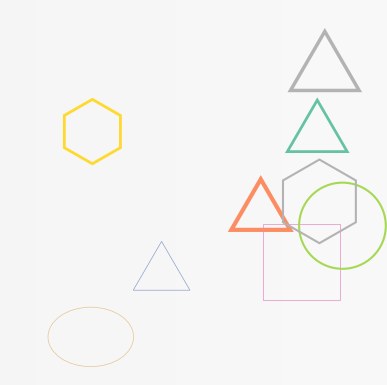[{"shape": "triangle", "thickness": 2, "radius": 0.45, "center": [0.819, 0.651]}, {"shape": "triangle", "thickness": 3, "radius": 0.44, "center": [0.673, 0.447]}, {"shape": "triangle", "thickness": 0.5, "radius": 0.42, "center": [0.417, 0.288]}, {"shape": "square", "thickness": 0.5, "radius": 0.49, "center": [0.778, 0.319]}, {"shape": "circle", "thickness": 1.5, "radius": 0.56, "center": [0.884, 0.414]}, {"shape": "hexagon", "thickness": 2, "radius": 0.42, "center": [0.238, 0.658]}, {"shape": "oval", "thickness": 0.5, "radius": 0.55, "center": [0.234, 0.125]}, {"shape": "hexagon", "thickness": 1.5, "radius": 0.54, "center": [0.824, 0.477]}, {"shape": "triangle", "thickness": 2.5, "radius": 0.51, "center": [0.838, 0.816]}]